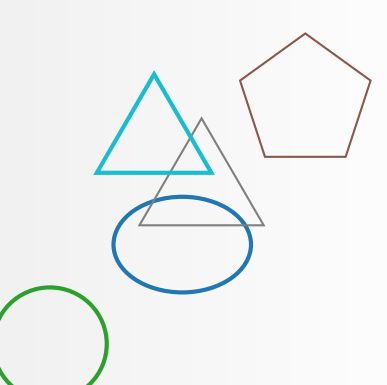[{"shape": "oval", "thickness": 3, "radius": 0.89, "center": [0.47, 0.365]}, {"shape": "circle", "thickness": 3, "radius": 0.73, "center": [0.129, 0.107]}, {"shape": "pentagon", "thickness": 1.5, "radius": 0.89, "center": [0.788, 0.736]}, {"shape": "triangle", "thickness": 1.5, "radius": 0.93, "center": [0.52, 0.507]}, {"shape": "triangle", "thickness": 3, "radius": 0.85, "center": [0.398, 0.637]}]